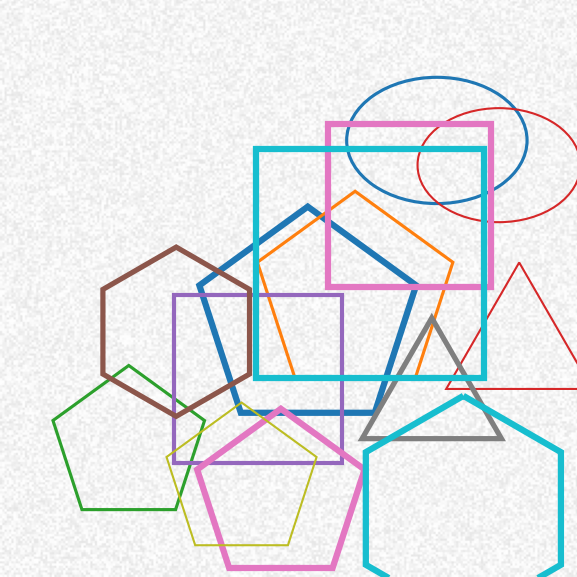[{"shape": "pentagon", "thickness": 3, "radius": 0.99, "center": [0.533, 0.444]}, {"shape": "oval", "thickness": 1.5, "radius": 0.78, "center": [0.756, 0.756]}, {"shape": "pentagon", "thickness": 1.5, "radius": 0.89, "center": [0.615, 0.49]}, {"shape": "pentagon", "thickness": 1.5, "radius": 0.69, "center": [0.223, 0.228]}, {"shape": "oval", "thickness": 1, "radius": 0.71, "center": [0.864, 0.713]}, {"shape": "triangle", "thickness": 1, "radius": 0.73, "center": [0.899, 0.399]}, {"shape": "square", "thickness": 2, "radius": 0.73, "center": [0.446, 0.343]}, {"shape": "hexagon", "thickness": 2.5, "radius": 0.73, "center": [0.305, 0.425]}, {"shape": "square", "thickness": 3, "radius": 0.7, "center": [0.709, 0.643]}, {"shape": "pentagon", "thickness": 3, "radius": 0.76, "center": [0.486, 0.139]}, {"shape": "triangle", "thickness": 2.5, "radius": 0.7, "center": [0.748, 0.309]}, {"shape": "pentagon", "thickness": 1, "radius": 0.68, "center": [0.418, 0.166]}, {"shape": "hexagon", "thickness": 3, "radius": 0.98, "center": [0.802, 0.119]}, {"shape": "square", "thickness": 3, "radius": 0.99, "center": [0.64, 0.543]}]